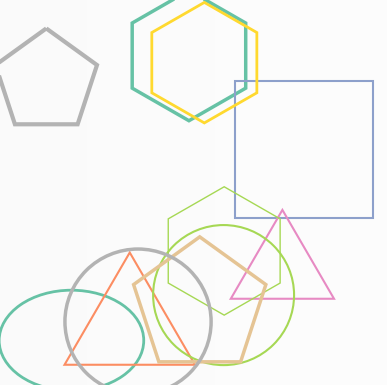[{"shape": "hexagon", "thickness": 2.5, "radius": 0.85, "center": [0.488, 0.856]}, {"shape": "oval", "thickness": 2, "radius": 0.93, "center": [0.184, 0.116]}, {"shape": "triangle", "thickness": 1.5, "radius": 0.97, "center": [0.335, 0.15]}, {"shape": "square", "thickness": 1.5, "radius": 0.89, "center": [0.786, 0.611]}, {"shape": "triangle", "thickness": 1.5, "radius": 0.77, "center": [0.729, 0.301]}, {"shape": "hexagon", "thickness": 1, "radius": 0.83, "center": [0.579, 0.348]}, {"shape": "circle", "thickness": 1.5, "radius": 0.91, "center": [0.577, 0.234]}, {"shape": "hexagon", "thickness": 2, "radius": 0.78, "center": [0.527, 0.837]}, {"shape": "pentagon", "thickness": 2.5, "radius": 0.9, "center": [0.515, 0.205]}, {"shape": "pentagon", "thickness": 3, "radius": 0.69, "center": [0.119, 0.789]}, {"shape": "circle", "thickness": 2.5, "radius": 0.94, "center": [0.356, 0.165]}]